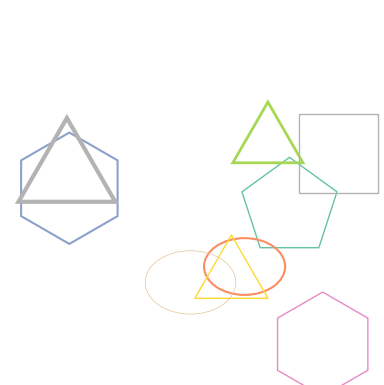[{"shape": "pentagon", "thickness": 1, "radius": 0.65, "center": [0.752, 0.462]}, {"shape": "oval", "thickness": 1.5, "radius": 0.53, "center": [0.635, 0.308]}, {"shape": "hexagon", "thickness": 1.5, "radius": 0.72, "center": [0.18, 0.511]}, {"shape": "hexagon", "thickness": 1, "radius": 0.68, "center": [0.838, 0.106]}, {"shape": "triangle", "thickness": 2, "radius": 0.53, "center": [0.696, 0.63]}, {"shape": "triangle", "thickness": 1, "radius": 0.55, "center": [0.601, 0.28]}, {"shape": "oval", "thickness": 0.5, "radius": 0.59, "center": [0.495, 0.266]}, {"shape": "square", "thickness": 1, "radius": 0.52, "center": [0.879, 0.601]}, {"shape": "triangle", "thickness": 3, "radius": 0.73, "center": [0.174, 0.548]}]